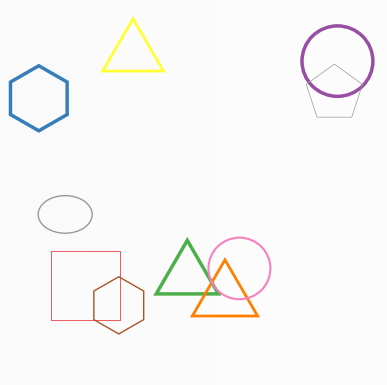[{"shape": "square", "thickness": 0.5, "radius": 0.44, "center": [0.22, 0.259]}, {"shape": "hexagon", "thickness": 2.5, "radius": 0.42, "center": [0.1, 0.745]}, {"shape": "triangle", "thickness": 2.5, "radius": 0.46, "center": [0.483, 0.283]}, {"shape": "circle", "thickness": 2.5, "radius": 0.46, "center": [0.871, 0.841]}, {"shape": "triangle", "thickness": 2, "radius": 0.49, "center": [0.581, 0.228]}, {"shape": "triangle", "thickness": 2, "radius": 0.45, "center": [0.343, 0.861]}, {"shape": "hexagon", "thickness": 1, "radius": 0.37, "center": [0.307, 0.207]}, {"shape": "circle", "thickness": 1.5, "radius": 0.4, "center": [0.618, 0.303]}, {"shape": "pentagon", "thickness": 0.5, "radius": 0.38, "center": [0.863, 0.757]}, {"shape": "oval", "thickness": 1, "radius": 0.35, "center": [0.168, 0.443]}]